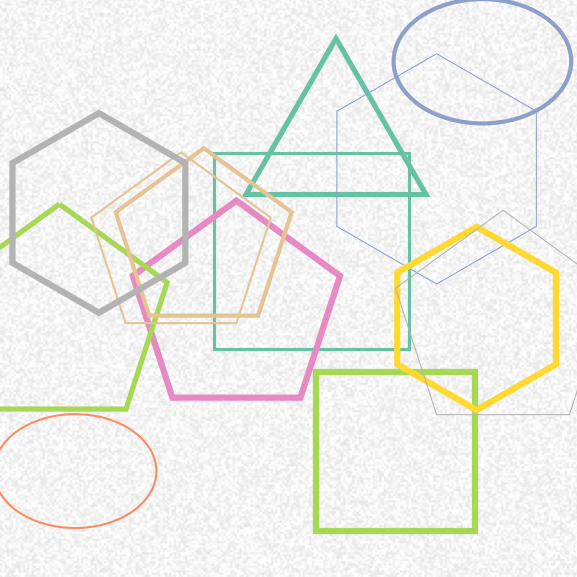[{"shape": "square", "thickness": 1.5, "radius": 0.85, "center": [0.54, 0.565]}, {"shape": "triangle", "thickness": 2.5, "radius": 0.9, "center": [0.582, 0.752]}, {"shape": "oval", "thickness": 1, "radius": 0.7, "center": [0.13, 0.183]}, {"shape": "oval", "thickness": 2, "radius": 0.77, "center": [0.835, 0.893]}, {"shape": "hexagon", "thickness": 0.5, "radius": 1.0, "center": [0.756, 0.707]}, {"shape": "pentagon", "thickness": 3, "radius": 0.94, "center": [0.409, 0.463]}, {"shape": "square", "thickness": 3, "radius": 0.69, "center": [0.685, 0.217]}, {"shape": "pentagon", "thickness": 2.5, "radius": 0.98, "center": [0.103, 0.45]}, {"shape": "hexagon", "thickness": 3, "radius": 0.79, "center": [0.825, 0.448]}, {"shape": "pentagon", "thickness": 2, "radius": 0.8, "center": [0.353, 0.582]}, {"shape": "pentagon", "thickness": 1, "radius": 0.82, "center": [0.314, 0.572]}, {"shape": "pentagon", "thickness": 0.5, "radius": 0.98, "center": [0.871, 0.439]}, {"shape": "hexagon", "thickness": 3, "radius": 0.86, "center": [0.171, 0.63]}]